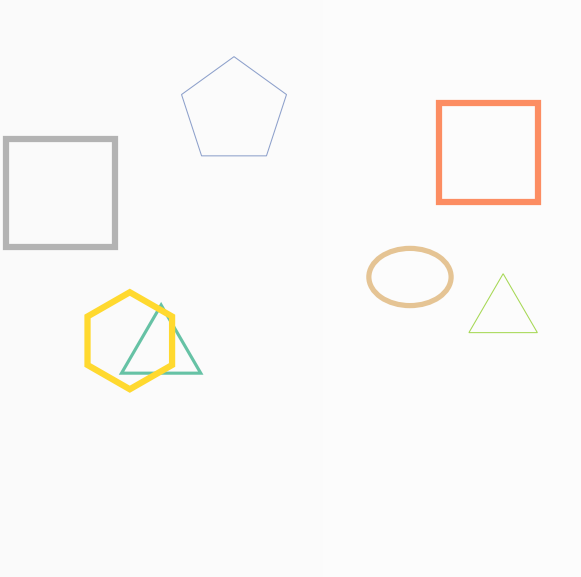[{"shape": "triangle", "thickness": 1.5, "radius": 0.39, "center": [0.277, 0.392]}, {"shape": "square", "thickness": 3, "radius": 0.43, "center": [0.841, 0.735]}, {"shape": "pentagon", "thickness": 0.5, "radius": 0.47, "center": [0.403, 0.806]}, {"shape": "triangle", "thickness": 0.5, "radius": 0.34, "center": [0.866, 0.457]}, {"shape": "hexagon", "thickness": 3, "radius": 0.42, "center": [0.223, 0.409]}, {"shape": "oval", "thickness": 2.5, "radius": 0.35, "center": [0.705, 0.519]}, {"shape": "square", "thickness": 3, "radius": 0.47, "center": [0.104, 0.664]}]